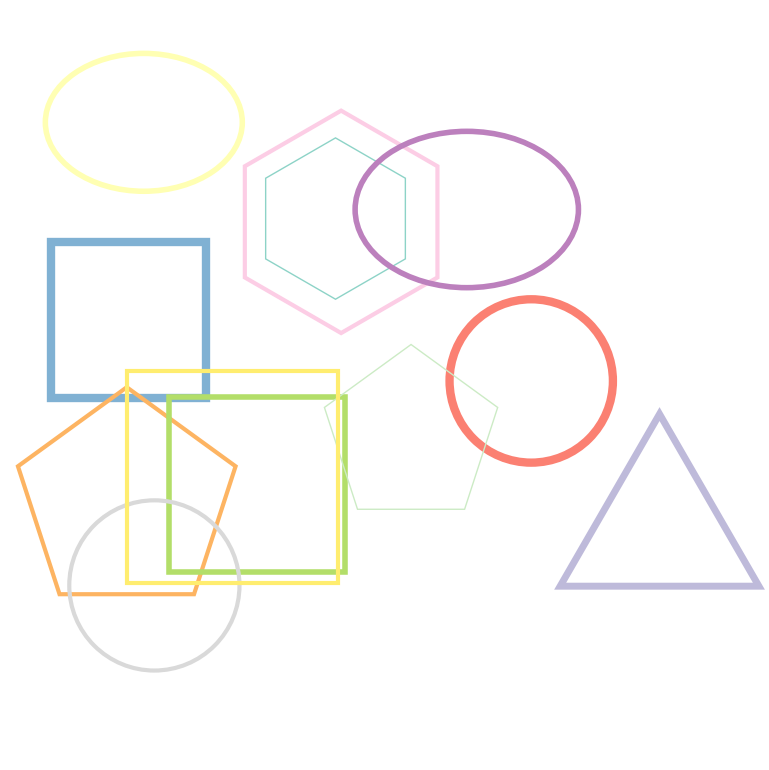[{"shape": "hexagon", "thickness": 0.5, "radius": 0.52, "center": [0.436, 0.716]}, {"shape": "oval", "thickness": 2, "radius": 0.64, "center": [0.187, 0.841]}, {"shape": "triangle", "thickness": 2.5, "radius": 0.75, "center": [0.857, 0.313]}, {"shape": "circle", "thickness": 3, "radius": 0.53, "center": [0.69, 0.505]}, {"shape": "square", "thickness": 3, "radius": 0.51, "center": [0.167, 0.584]}, {"shape": "pentagon", "thickness": 1.5, "radius": 0.74, "center": [0.165, 0.348]}, {"shape": "square", "thickness": 2, "radius": 0.57, "center": [0.334, 0.371]}, {"shape": "hexagon", "thickness": 1.5, "radius": 0.72, "center": [0.443, 0.712]}, {"shape": "circle", "thickness": 1.5, "radius": 0.55, "center": [0.2, 0.24]}, {"shape": "oval", "thickness": 2, "radius": 0.73, "center": [0.606, 0.728]}, {"shape": "pentagon", "thickness": 0.5, "radius": 0.59, "center": [0.534, 0.434]}, {"shape": "square", "thickness": 1.5, "radius": 0.69, "center": [0.302, 0.381]}]